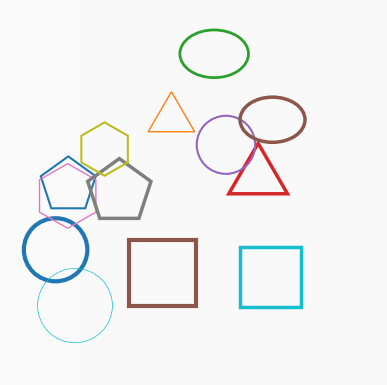[{"shape": "pentagon", "thickness": 1.5, "radius": 0.37, "center": [0.176, 0.519]}, {"shape": "circle", "thickness": 3, "radius": 0.41, "center": [0.143, 0.351]}, {"shape": "triangle", "thickness": 1, "radius": 0.35, "center": [0.442, 0.692]}, {"shape": "oval", "thickness": 2, "radius": 0.44, "center": [0.553, 0.86]}, {"shape": "triangle", "thickness": 2.5, "radius": 0.44, "center": [0.666, 0.54]}, {"shape": "circle", "thickness": 1.5, "radius": 0.38, "center": [0.583, 0.624]}, {"shape": "square", "thickness": 3, "radius": 0.43, "center": [0.419, 0.291]}, {"shape": "oval", "thickness": 2.5, "radius": 0.42, "center": [0.703, 0.689]}, {"shape": "hexagon", "thickness": 1, "radius": 0.42, "center": [0.175, 0.491]}, {"shape": "pentagon", "thickness": 2.5, "radius": 0.43, "center": [0.308, 0.502]}, {"shape": "hexagon", "thickness": 1.5, "radius": 0.35, "center": [0.27, 0.613]}, {"shape": "square", "thickness": 2.5, "radius": 0.39, "center": [0.697, 0.28]}, {"shape": "circle", "thickness": 0.5, "radius": 0.48, "center": [0.194, 0.206]}]